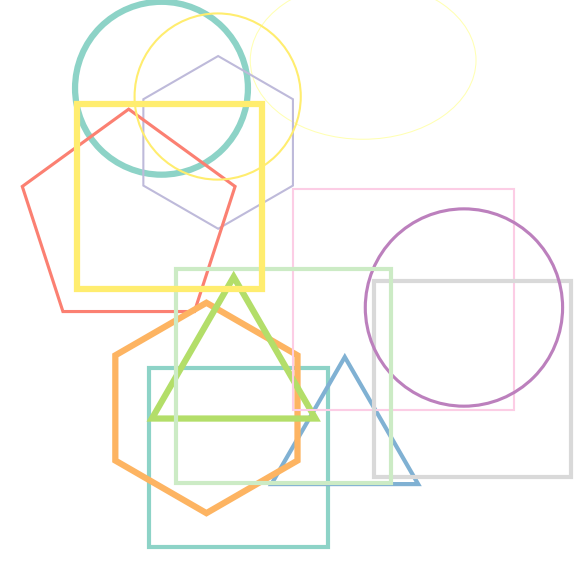[{"shape": "circle", "thickness": 3, "radius": 0.75, "center": [0.28, 0.846]}, {"shape": "square", "thickness": 2, "radius": 0.78, "center": [0.414, 0.207]}, {"shape": "oval", "thickness": 0.5, "radius": 0.98, "center": [0.629, 0.895]}, {"shape": "hexagon", "thickness": 1, "radius": 0.75, "center": [0.378, 0.753]}, {"shape": "pentagon", "thickness": 1.5, "radius": 0.97, "center": [0.223, 0.616]}, {"shape": "triangle", "thickness": 2, "radius": 0.73, "center": [0.597, 0.234]}, {"shape": "hexagon", "thickness": 3, "radius": 0.91, "center": [0.357, 0.293]}, {"shape": "triangle", "thickness": 3, "radius": 0.82, "center": [0.405, 0.356]}, {"shape": "square", "thickness": 1, "radius": 0.96, "center": [0.699, 0.48]}, {"shape": "square", "thickness": 2, "radius": 0.85, "center": [0.818, 0.343]}, {"shape": "circle", "thickness": 1.5, "radius": 0.85, "center": [0.803, 0.467]}, {"shape": "square", "thickness": 2, "radius": 0.93, "center": [0.491, 0.348]}, {"shape": "circle", "thickness": 1, "radius": 0.72, "center": [0.377, 0.832]}, {"shape": "square", "thickness": 3, "radius": 0.8, "center": [0.294, 0.659]}]